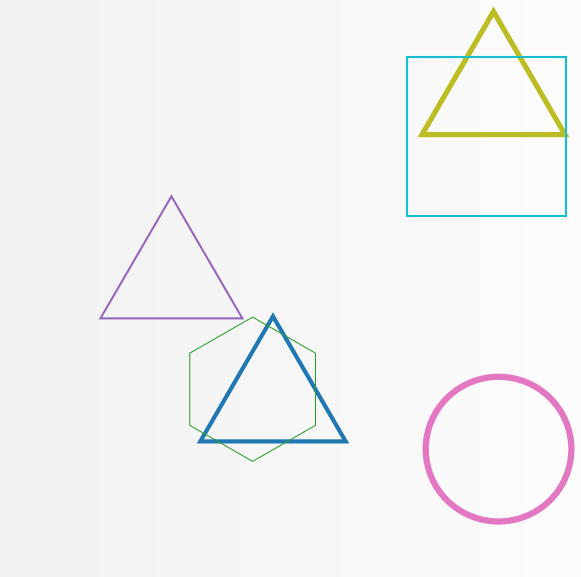[{"shape": "triangle", "thickness": 2, "radius": 0.72, "center": [0.47, 0.307]}, {"shape": "hexagon", "thickness": 0.5, "radius": 0.62, "center": [0.435, 0.325]}, {"shape": "triangle", "thickness": 1, "radius": 0.7, "center": [0.295, 0.518]}, {"shape": "circle", "thickness": 3, "radius": 0.63, "center": [0.858, 0.221]}, {"shape": "triangle", "thickness": 2.5, "radius": 0.71, "center": [0.849, 0.837]}, {"shape": "square", "thickness": 1, "radius": 0.69, "center": [0.837, 0.762]}]